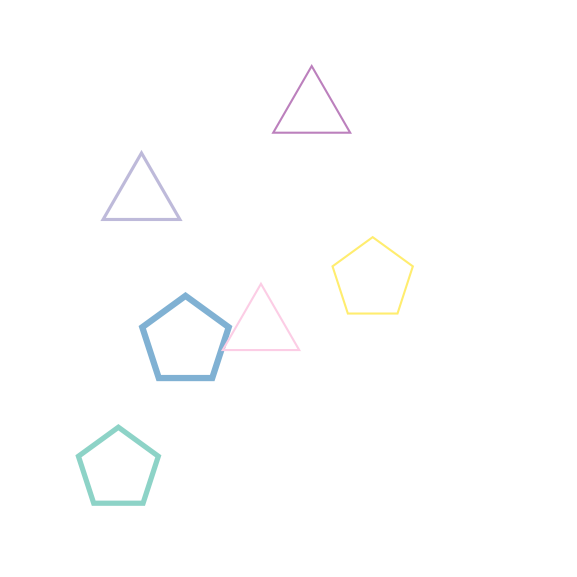[{"shape": "pentagon", "thickness": 2.5, "radius": 0.36, "center": [0.205, 0.187]}, {"shape": "triangle", "thickness": 1.5, "radius": 0.38, "center": [0.245, 0.657]}, {"shape": "pentagon", "thickness": 3, "radius": 0.39, "center": [0.321, 0.408]}, {"shape": "triangle", "thickness": 1, "radius": 0.38, "center": [0.452, 0.431]}, {"shape": "triangle", "thickness": 1, "radius": 0.38, "center": [0.54, 0.808]}, {"shape": "pentagon", "thickness": 1, "radius": 0.37, "center": [0.645, 0.515]}]